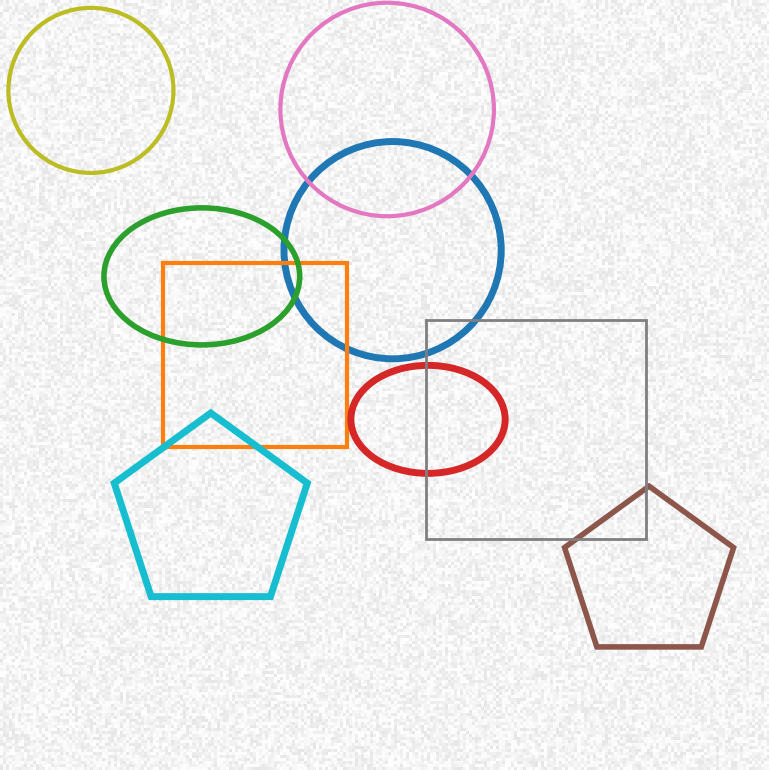[{"shape": "circle", "thickness": 2.5, "radius": 0.71, "center": [0.51, 0.675]}, {"shape": "square", "thickness": 1.5, "radius": 0.6, "center": [0.331, 0.539]}, {"shape": "oval", "thickness": 2, "radius": 0.64, "center": [0.262, 0.641]}, {"shape": "oval", "thickness": 2.5, "radius": 0.5, "center": [0.556, 0.455]}, {"shape": "pentagon", "thickness": 2, "radius": 0.58, "center": [0.843, 0.253]}, {"shape": "circle", "thickness": 1.5, "radius": 0.69, "center": [0.503, 0.858]}, {"shape": "square", "thickness": 1, "radius": 0.71, "center": [0.696, 0.442]}, {"shape": "circle", "thickness": 1.5, "radius": 0.54, "center": [0.118, 0.883]}, {"shape": "pentagon", "thickness": 2.5, "radius": 0.66, "center": [0.274, 0.332]}]